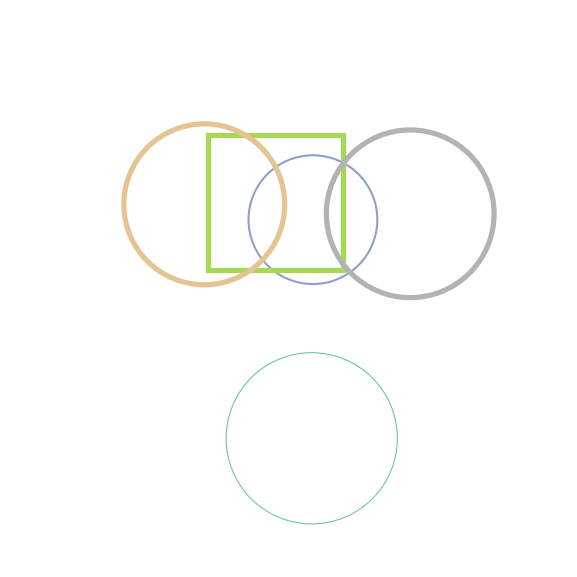[{"shape": "circle", "thickness": 0.5, "radius": 0.74, "center": [0.54, 0.24]}, {"shape": "circle", "thickness": 1, "radius": 0.56, "center": [0.542, 0.619]}, {"shape": "square", "thickness": 2.5, "radius": 0.59, "center": [0.477, 0.649]}, {"shape": "circle", "thickness": 2.5, "radius": 0.7, "center": [0.354, 0.645]}, {"shape": "circle", "thickness": 2.5, "radius": 0.73, "center": [0.71, 0.629]}]